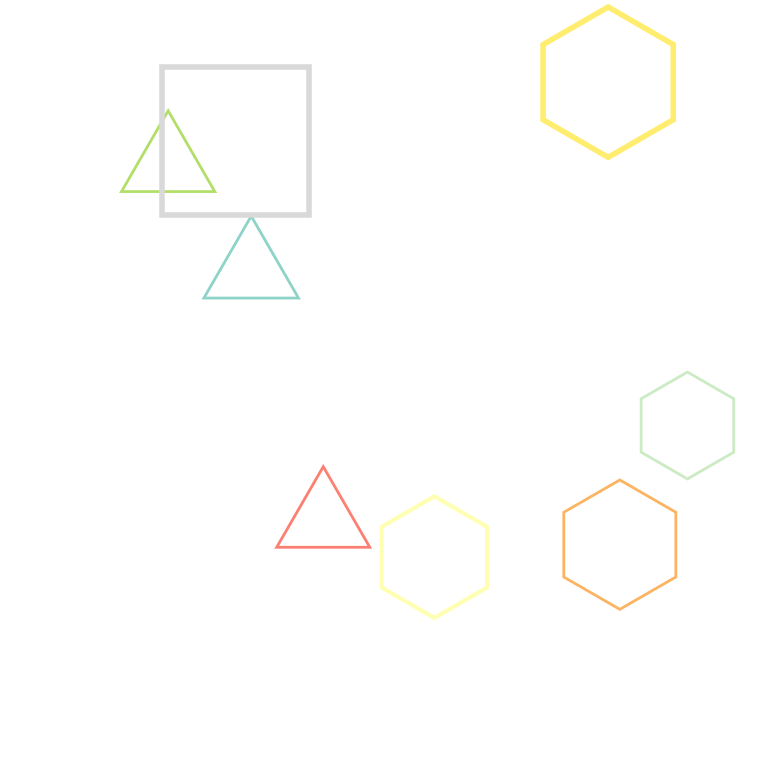[{"shape": "triangle", "thickness": 1, "radius": 0.35, "center": [0.326, 0.648]}, {"shape": "hexagon", "thickness": 1.5, "radius": 0.39, "center": [0.564, 0.276]}, {"shape": "triangle", "thickness": 1, "radius": 0.35, "center": [0.42, 0.324]}, {"shape": "hexagon", "thickness": 1, "radius": 0.42, "center": [0.805, 0.293]}, {"shape": "triangle", "thickness": 1, "radius": 0.35, "center": [0.218, 0.786]}, {"shape": "square", "thickness": 2, "radius": 0.48, "center": [0.306, 0.816]}, {"shape": "hexagon", "thickness": 1, "radius": 0.35, "center": [0.893, 0.447]}, {"shape": "hexagon", "thickness": 2, "radius": 0.49, "center": [0.79, 0.893]}]